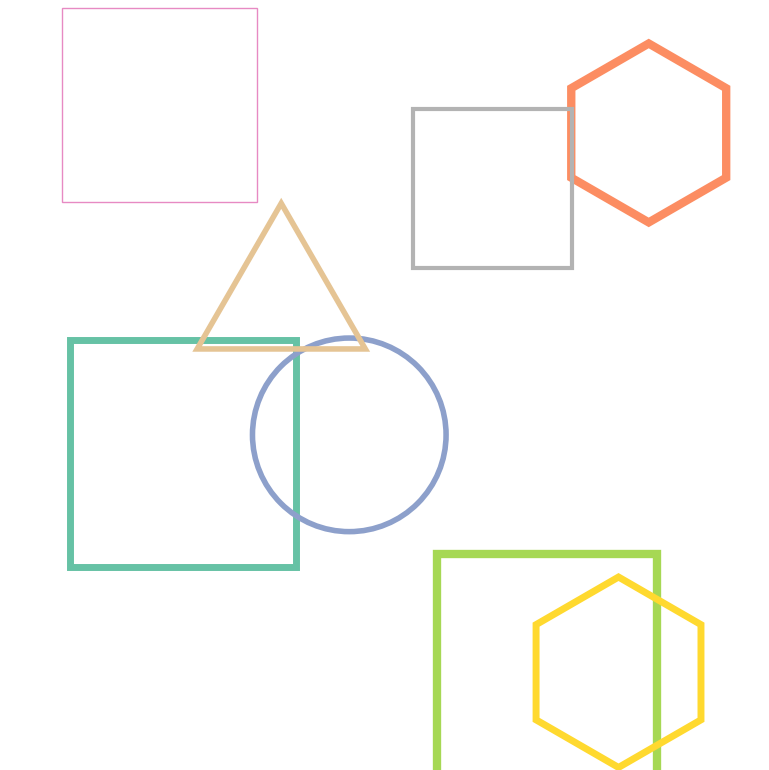[{"shape": "square", "thickness": 2.5, "radius": 0.74, "center": [0.238, 0.411]}, {"shape": "hexagon", "thickness": 3, "radius": 0.58, "center": [0.843, 0.827]}, {"shape": "circle", "thickness": 2, "radius": 0.63, "center": [0.454, 0.435]}, {"shape": "square", "thickness": 0.5, "radius": 0.63, "center": [0.207, 0.864]}, {"shape": "square", "thickness": 3, "radius": 0.71, "center": [0.711, 0.139]}, {"shape": "hexagon", "thickness": 2.5, "radius": 0.62, "center": [0.803, 0.127]}, {"shape": "triangle", "thickness": 2, "radius": 0.63, "center": [0.365, 0.61]}, {"shape": "square", "thickness": 1.5, "radius": 0.52, "center": [0.64, 0.756]}]